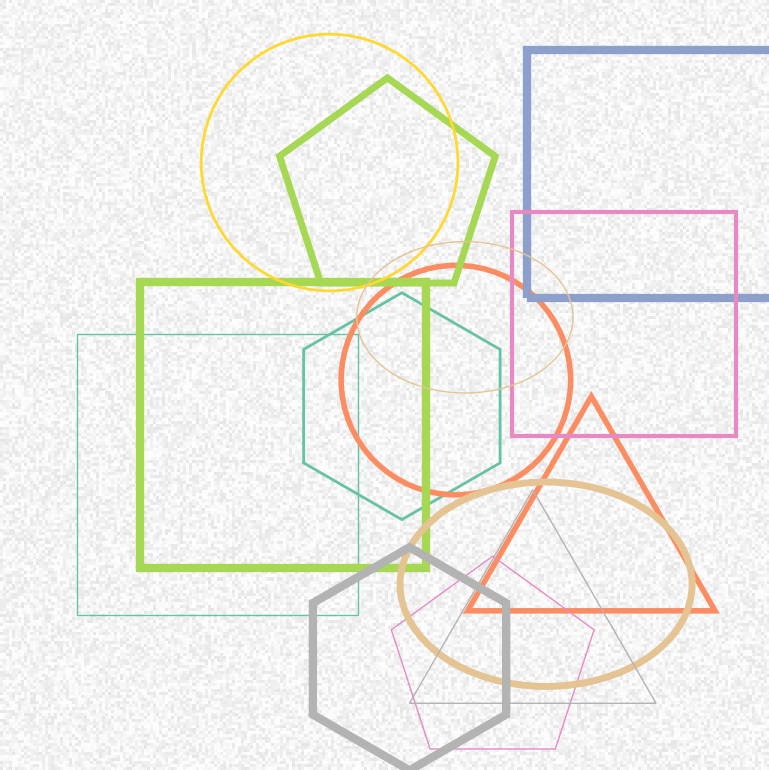[{"shape": "hexagon", "thickness": 1, "radius": 0.74, "center": [0.522, 0.473]}, {"shape": "square", "thickness": 0.5, "radius": 0.91, "center": [0.282, 0.383]}, {"shape": "triangle", "thickness": 2, "radius": 0.93, "center": [0.768, 0.3]}, {"shape": "circle", "thickness": 2, "radius": 0.75, "center": [0.592, 0.506]}, {"shape": "square", "thickness": 3, "radius": 0.81, "center": [0.845, 0.775]}, {"shape": "pentagon", "thickness": 0.5, "radius": 0.69, "center": [0.64, 0.139]}, {"shape": "square", "thickness": 1.5, "radius": 0.73, "center": [0.81, 0.579]}, {"shape": "square", "thickness": 3, "radius": 0.93, "center": [0.368, 0.448]}, {"shape": "pentagon", "thickness": 2.5, "radius": 0.74, "center": [0.503, 0.752]}, {"shape": "circle", "thickness": 1, "radius": 0.83, "center": [0.428, 0.789]}, {"shape": "oval", "thickness": 2.5, "radius": 0.95, "center": [0.709, 0.241]}, {"shape": "oval", "thickness": 0.5, "radius": 0.7, "center": [0.604, 0.588]}, {"shape": "hexagon", "thickness": 3, "radius": 0.72, "center": [0.532, 0.144]}, {"shape": "triangle", "thickness": 0.5, "radius": 0.92, "center": [0.692, 0.179]}]